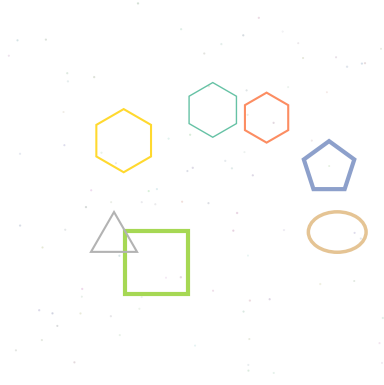[{"shape": "hexagon", "thickness": 1, "radius": 0.36, "center": [0.553, 0.715]}, {"shape": "hexagon", "thickness": 1.5, "radius": 0.32, "center": [0.692, 0.694]}, {"shape": "pentagon", "thickness": 3, "radius": 0.34, "center": [0.855, 0.564]}, {"shape": "square", "thickness": 3, "radius": 0.41, "center": [0.406, 0.318]}, {"shape": "hexagon", "thickness": 1.5, "radius": 0.41, "center": [0.321, 0.635]}, {"shape": "oval", "thickness": 2.5, "radius": 0.37, "center": [0.876, 0.397]}, {"shape": "triangle", "thickness": 1.5, "radius": 0.35, "center": [0.296, 0.38]}]